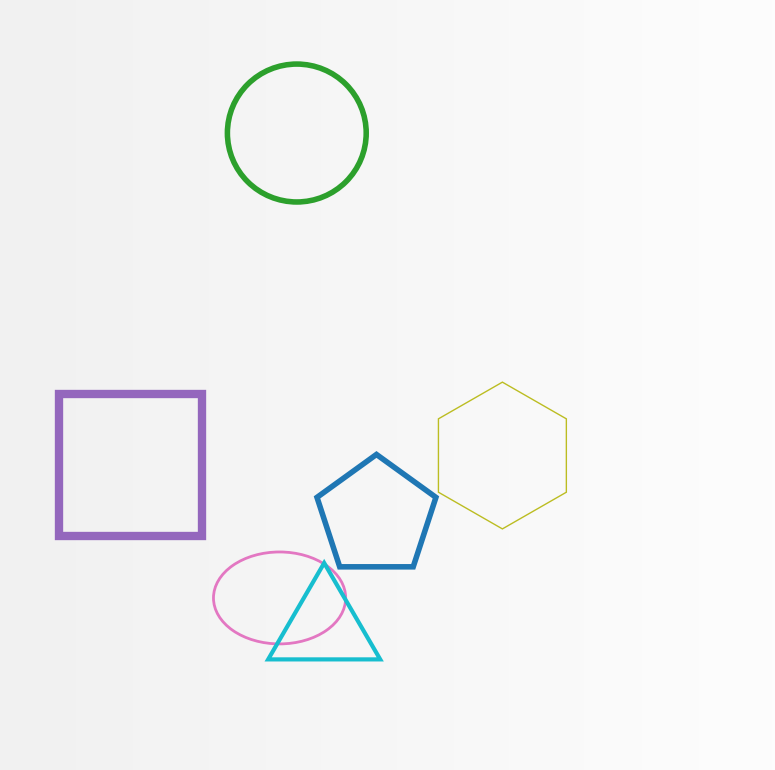[{"shape": "pentagon", "thickness": 2, "radius": 0.4, "center": [0.486, 0.329]}, {"shape": "circle", "thickness": 2, "radius": 0.45, "center": [0.383, 0.827]}, {"shape": "square", "thickness": 3, "radius": 0.46, "center": [0.168, 0.396]}, {"shape": "oval", "thickness": 1, "radius": 0.43, "center": [0.361, 0.223]}, {"shape": "hexagon", "thickness": 0.5, "radius": 0.48, "center": [0.648, 0.408]}, {"shape": "triangle", "thickness": 1.5, "radius": 0.42, "center": [0.418, 0.185]}]